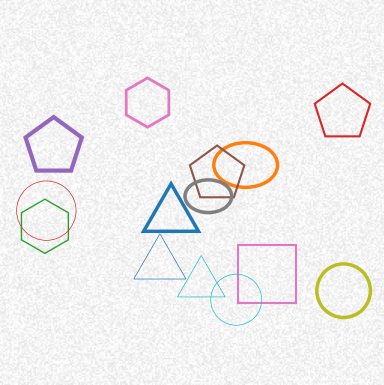[{"shape": "triangle", "thickness": 2.5, "radius": 0.41, "center": [0.444, 0.44]}, {"shape": "triangle", "thickness": 0.5, "radius": 0.39, "center": [0.415, 0.314]}, {"shape": "oval", "thickness": 2.5, "radius": 0.41, "center": [0.638, 0.571]}, {"shape": "hexagon", "thickness": 1, "radius": 0.35, "center": [0.117, 0.412]}, {"shape": "circle", "thickness": 0.5, "radius": 0.39, "center": [0.12, 0.453]}, {"shape": "pentagon", "thickness": 1.5, "radius": 0.38, "center": [0.89, 0.707]}, {"shape": "pentagon", "thickness": 3, "radius": 0.38, "center": [0.139, 0.619]}, {"shape": "pentagon", "thickness": 1.5, "radius": 0.37, "center": [0.564, 0.548]}, {"shape": "square", "thickness": 1.5, "radius": 0.38, "center": [0.694, 0.287]}, {"shape": "hexagon", "thickness": 2, "radius": 0.32, "center": [0.383, 0.734]}, {"shape": "oval", "thickness": 2.5, "radius": 0.3, "center": [0.541, 0.49]}, {"shape": "circle", "thickness": 2.5, "radius": 0.35, "center": [0.893, 0.245]}, {"shape": "circle", "thickness": 0.5, "radius": 0.33, "center": [0.614, 0.222]}, {"shape": "triangle", "thickness": 0.5, "radius": 0.36, "center": [0.523, 0.265]}]